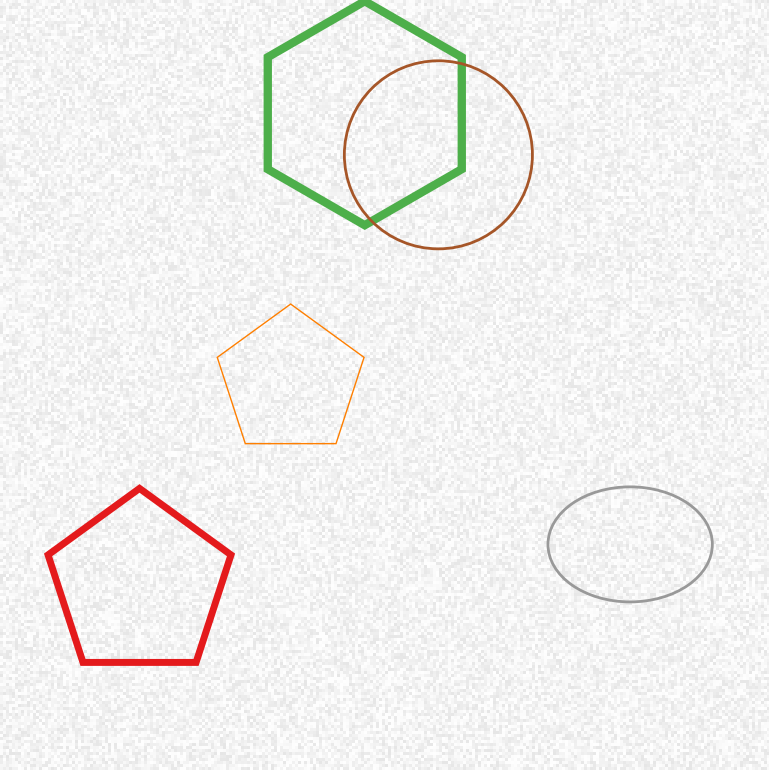[{"shape": "pentagon", "thickness": 2.5, "radius": 0.62, "center": [0.181, 0.241]}, {"shape": "hexagon", "thickness": 3, "radius": 0.73, "center": [0.474, 0.853]}, {"shape": "pentagon", "thickness": 0.5, "radius": 0.5, "center": [0.377, 0.505]}, {"shape": "circle", "thickness": 1, "radius": 0.61, "center": [0.569, 0.799]}, {"shape": "oval", "thickness": 1, "radius": 0.53, "center": [0.818, 0.293]}]